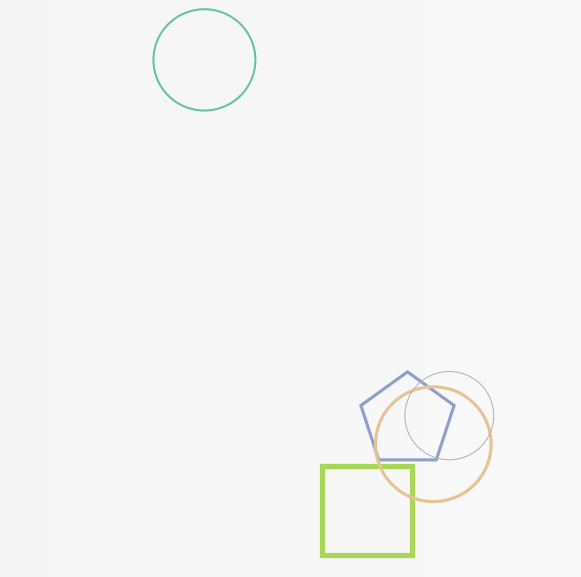[{"shape": "circle", "thickness": 1, "radius": 0.44, "center": [0.352, 0.895]}, {"shape": "pentagon", "thickness": 1.5, "radius": 0.42, "center": [0.701, 0.271]}, {"shape": "square", "thickness": 2.5, "radius": 0.38, "center": [0.631, 0.115]}, {"shape": "circle", "thickness": 1.5, "radius": 0.5, "center": [0.746, 0.23]}, {"shape": "circle", "thickness": 0.5, "radius": 0.38, "center": [0.773, 0.279]}]